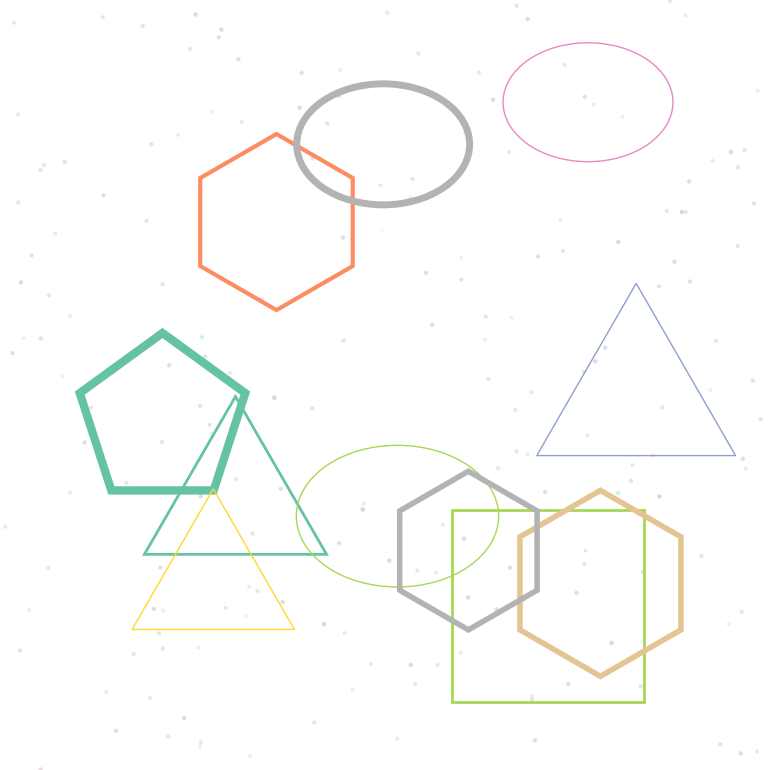[{"shape": "pentagon", "thickness": 3, "radius": 0.57, "center": [0.211, 0.455]}, {"shape": "triangle", "thickness": 1, "radius": 0.68, "center": [0.306, 0.348]}, {"shape": "hexagon", "thickness": 1.5, "radius": 0.57, "center": [0.359, 0.712]}, {"shape": "triangle", "thickness": 0.5, "radius": 0.75, "center": [0.826, 0.483]}, {"shape": "oval", "thickness": 0.5, "radius": 0.55, "center": [0.764, 0.867]}, {"shape": "square", "thickness": 1, "radius": 0.62, "center": [0.712, 0.212]}, {"shape": "oval", "thickness": 0.5, "radius": 0.66, "center": [0.516, 0.33]}, {"shape": "triangle", "thickness": 0.5, "radius": 0.61, "center": [0.277, 0.243]}, {"shape": "hexagon", "thickness": 2, "radius": 0.6, "center": [0.78, 0.242]}, {"shape": "oval", "thickness": 2.5, "radius": 0.56, "center": [0.498, 0.813]}, {"shape": "hexagon", "thickness": 2, "radius": 0.52, "center": [0.608, 0.285]}]